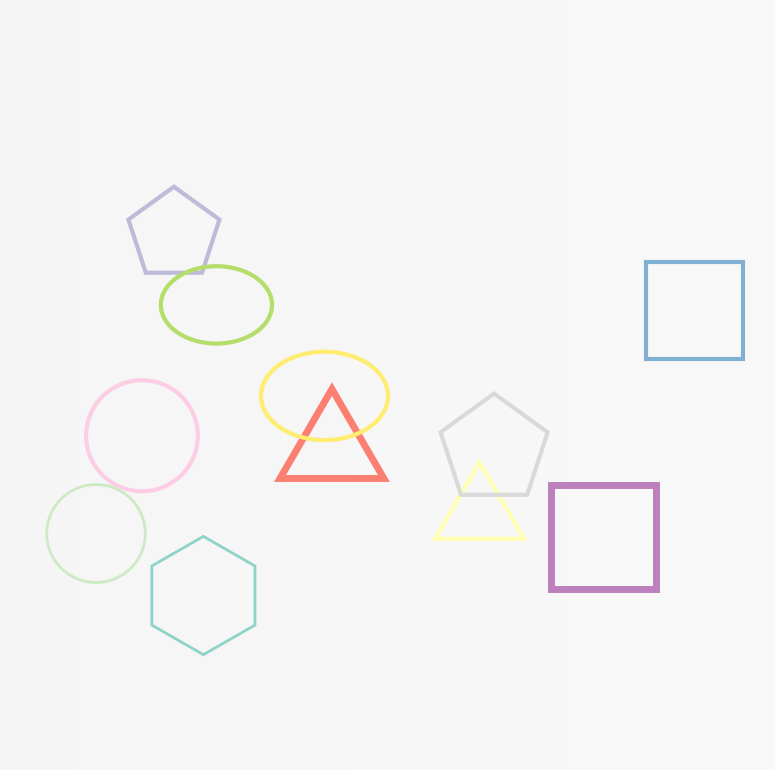[{"shape": "hexagon", "thickness": 1, "radius": 0.38, "center": [0.262, 0.227]}, {"shape": "triangle", "thickness": 1.5, "radius": 0.33, "center": [0.619, 0.333]}, {"shape": "pentagon", "thickness": 1.5, "radius": 0.31, "center": [0.224, 0.696]}, {"shape": "triangle", "thickness": 2.5, "radius": 0.39, "center": [0.428, 0.417]}, {"shape": "square", "thickness": 1.5, "radius": 0.31, "center": [0.897, 0.597]}, {"shape": "oval", "thickness": 1.5, "radius": 0.36, "center": [0.279, 0.604]}, {"shape": "circle", "thickness": 1.5, "radius": 0.36, "center": [0.183, 0.434]}, {"shape": "pentagon", "thickness": 1.5, "radius": 0.36, "center": [0.638, 0.416]}, {"shape": "square", "thickness": 2.5, "radius": 0.34, "center": [0.779, 0.303]}, {"shape": "circle", "thickness": 1, "radius": 0.32, "center": [0.124, 0.307]}, {"shape": "oval", "thickness": 1.5, "radius": 0.41, "center": [0.419, 0.486]}]